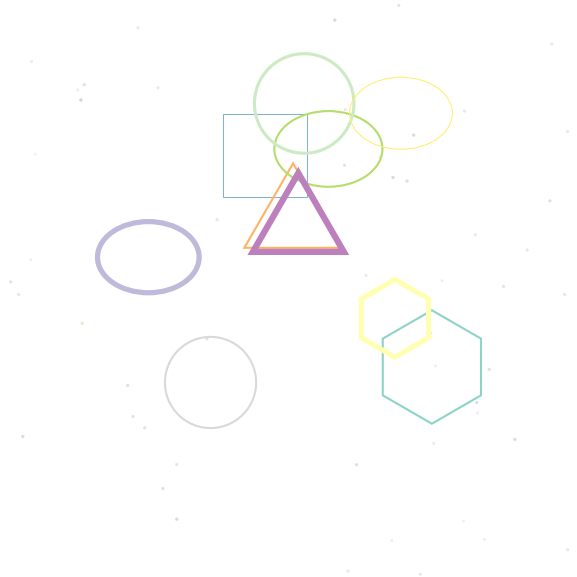[{"shape": "hexagon", "thickness": 1, "radius": 0.49, "center": [0.748, 0.364]}, {"shape": "hexagon", "thickness": 2.5, "radius": 0.34, "center": [0.684, 0.448]}, {"shape": "oval", "thickness": 2.5, "radius": 0.44, "center": [0.257, 0.554]}, {"shape": "square", "thickness": 0.5, "radius": 0.36, "center": [0.459, 0.73]}, {"shape": "triangle", "thickness": 1, "radius": 0.49, "center": [0.508, 0.619]}, {"shape": "oval", "thickness": 1, "radius": 0.47, "center": [0.569, 0.741]}, {"shape": "circle", "thickness": 1, "radius": 0.39, "center": [0.365, 0.337]}, {"shape": "triangle", "thickness": 3, "radius": 0.45, "center": [0.517, 0.608]}, {"shape": "circle", "thickness": 1.5, "radius": 0.43, "center": [0.527, 0.82]}, {"shape": "oval", "thickness": 0.5, "radius": 0.45, "center": [0.694, 0.803]}]